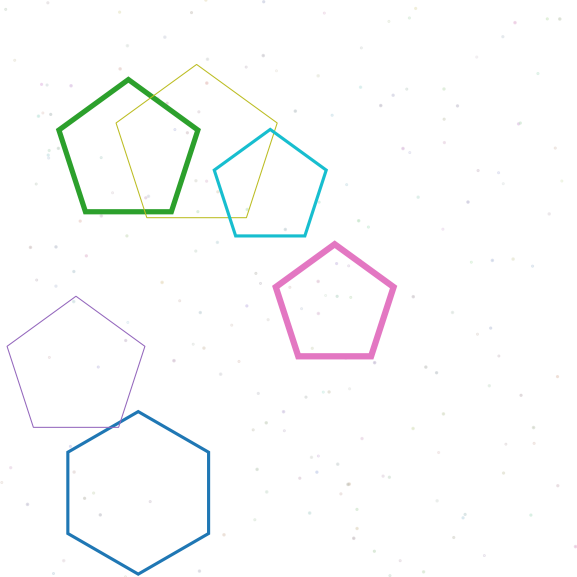[{"shape": "hexagon", "thickness": 1.5, "radius": 0.7, "center": [0.239, 0.146]}, {"shape": "pentagon", "thickness": 2.5, "radius": 0.63, "center": [0.222, 0.735]}, {"shape": "pentagon", "thickness": 0.5, "radius": 0.63, "center": [0.132, 0.361]}, {"shape": "pentagon", "thickness": 3, "radius": 0.54, "center": [0.58, 0.469]}, {"shape": "pentagon", "thickness": 0.5, "radius": 0.73, "center": [0.34, 0.741]}, {"shape": "pentagon", "thickness": 1.5, "radius": 0.51, "center": [0.468, 0.673]}]